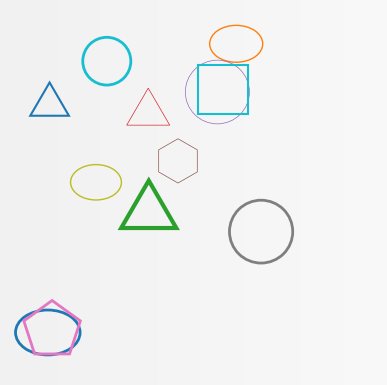[{"shape": "oval", "thickness": 2, "radius": 0.42, "center": [0.123, 0.136]}, {"shape": "triangle", "thickness": 1.5, "radius": 0.29, "center": [0.128, 0.728]}, {"shape": "oval", "thickness": 1, "radius": 0.34, "center": [0.61, 0.886]}, {"shape": "triangle", "thickness": 3, "radius": 0.41, "center": [0.384, 0.449]}, {"shape": "triangle", "thickness": 0.5, "radius": 0.32, "center": [0.382, 0.707]}, {"shape": "circle", "thickness": 0.5, "radius": 0.41, "center": [0.561, 0.761]}, {"shape": "hexagon", "thickness": 0.5, "radius": 0.29, "center": [0.459, 0.582]}, {"shape": "pentagon", "thickness": 2, "radius": 0.38, "center": [0.134, 0.143]}, {"shape": "circle", "thickness": 2, "radius": 0.41, "center": [0.674, 0.398]}, {"shape": "oval", "thickness": 1, "radius": 0.33, "center": [0.248, 0.527]}, {"shape": "square", "thickness": 1.5, "radius": 0.32, "center": [0.576, 0.768]}, {"shape": "circle", "thickness": 2, "radius": 0.31, "center": [0.276, 0.841]}]